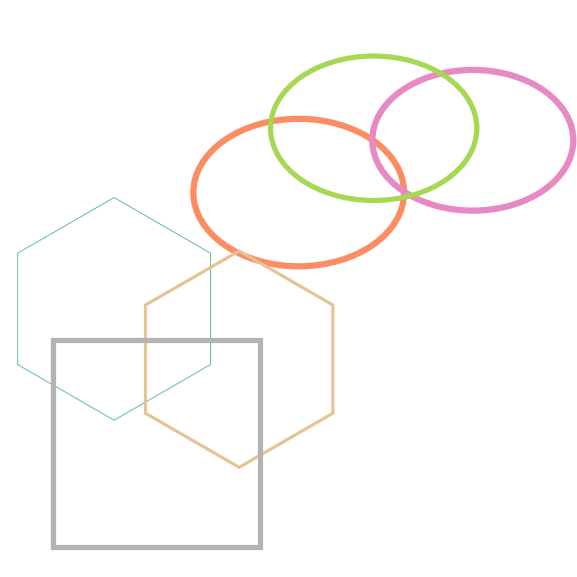[{"shape": "hexagon", "thickness": 0.5, "radius": 0.96, "center": [0.198, 0.464]}, {"shape": "oval", "thickness": 3, "radius": 0.91, "center": [0.517, 0.666]}, {"shape": "oval", "thickness": 3, "radius": 0.87, "center": [0.819, 0.756]}, {"shape": "oval", "thickness": 2.5, "radius": 0.89, "center": [0.647, 0.777]}, {"shape": "hexagon", "thickness": 1.5, "radius": 0.94, "center": [0.414, 0.377]}, {"shape": "square", "thickness": 2.5, "radius": 0.9, "center": [0.271, 0.231]}]